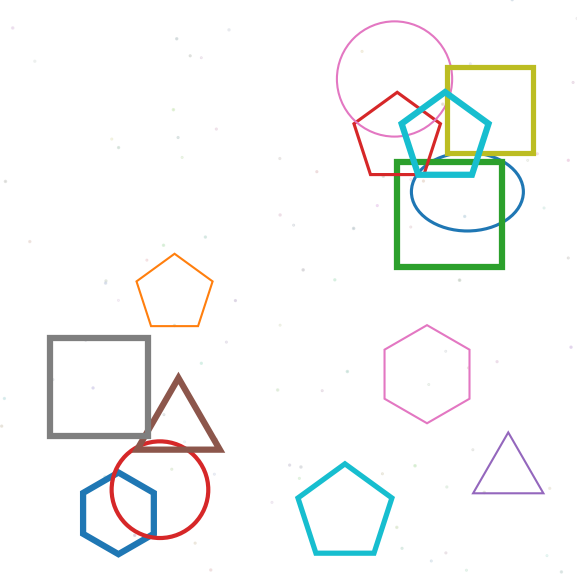[{"shape": "oval", "thickness": 1.5, "radius": 0.48, "center": [0.809, 0.667]}, {"shape": "hexagon", "thickness": 3, "radius": 0.35, "center": [0.205, 0.11]}, {"shape": "pentagon", "thickness": 1, "radius": 0.35, "center": [0.302, 0.49]}, {"shape": "square", "thickness": 3, "radius": 0.45, "center": [0.778, 0.627]}, {"shape": "pentagon", "thickness": 1.5, "radius": 0.39, "center": [0.688, 0.761]}, {"shape": "circle", "thickness": 2, "radius": 0.42, "center": [0.277, 0.151]}, {"shape": "triangle", "thickness": 1, "radius": 0.35, "center": [0.88, 0.18]}, {"shape": "triangle", "thickness": 3, "radius": 0.41, "center": [0.309, 0.262]}, {"shape": "hexagon", "thickness": 1, "radius": 0.42, "center": [0.739, 0.351]}, {"shape": "circle", "thickness": 1, "radius": 0.5, "center": [0.683, 0.862]}, {"shape": "square", "thickness": 3, "radius": 0.43, "center": [0.172, 0.329]}, {"shape": "square", "thickness": 2.5, "radius": 0.37, "center": [0.848, 0.809]}, {"shape": "pentagon", "thickness": 3, "radius": 0.4, "center": [0.771, 0.761]}, {"shape": "pentagon", "thickness": 2.5, "radius": 0.43, "center": [0.597, 0.11]}]